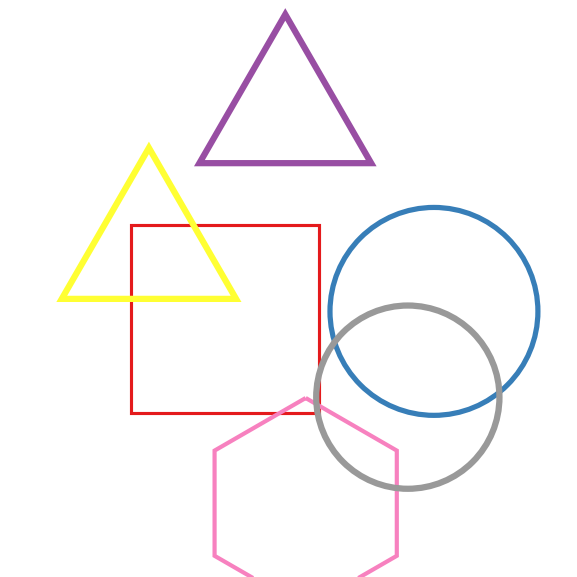[{"shape": "square", "thickness": 1.5, "radius": 0.81, "center": [0.389, 0.446]}, {"shape": "circle", "thickness": 2.5, "radius": 0.9, "center": [0.751, 0.46]}, {"shape": "triangle", "thickness": 3, "radius": 0.86, "center": [0.494, 0.802]}, {"shape": "triangle", "thickness": 3, "radius": 0.87, "center": [0.258, 0.569]}, {"shape": "hexagon", "thickness": 2, "radius": 0.91, "center": [0.529, 0.128]}, {"shape": "circle", "thickness": 3, "radius": 0.79, "center": [0.706, 0.311]}]